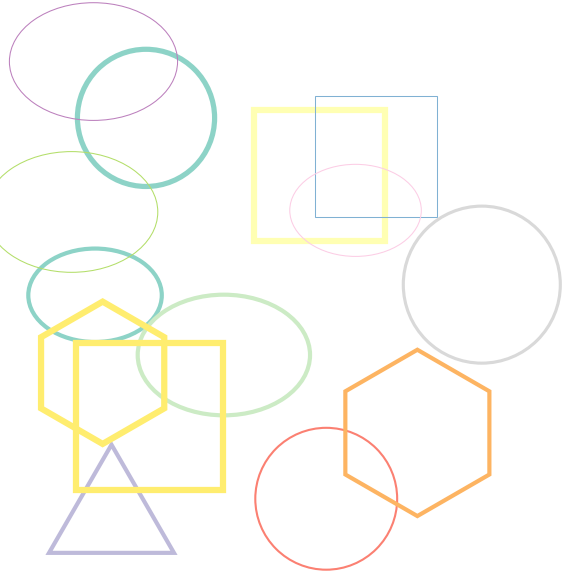[{"shape": "circle", "thickness": 2.5, "radius": 0.59, "center": [0.253, 0.795]}, {"shape": "oval", "thickness": 2, "radius": 0.58, "center": [0.165, 0.488]}, {"shape": "square", "thickness": 3, "radius": 0.57, "center": [0.554, 0.696]}, {"shape": "triangle", "thickness": 2, "radius": 0.62, "center": [0.193, 0.104]}, {"shape": "circle", "thickness": 1, "radius": 0.61, "center": [0.565, 0.135]}, {"shape": "square", "thickness": 0.5, "radius": 0.53, "center": [0.651, 0.728]}, {"shape": "hexagon", "thickness": 2, "radius": 0.72, "center": [0.723, 0.25]}, {"shape": "oval", "thickness": 0.5, "radius": 0.75, "center": [0.124, 0.632]}, {"shape": "oval", "thickness": 0.5, "radius": 0.57, "center": [0.616, 0.635]}, {"shape": "circle", "thickness": 1.5, "radius": 0.68, "center": [0.834, 0.506]}, {"shape": "oval", "thickness": 0.5, "radius": 0.73, "center": [0.162, 0.893]}, {"shape": "oval", "thickness": 2, "radius": 0.75, "center": [0.388, 0.384]}, {"shape": "square", "thickness": 3, "radius": 0.64, "center": [0.259, 0.278]}, {"shape": "hexagon", "thickness": 3, "radius": 0.62, "center": [0.178, 0.354]}]